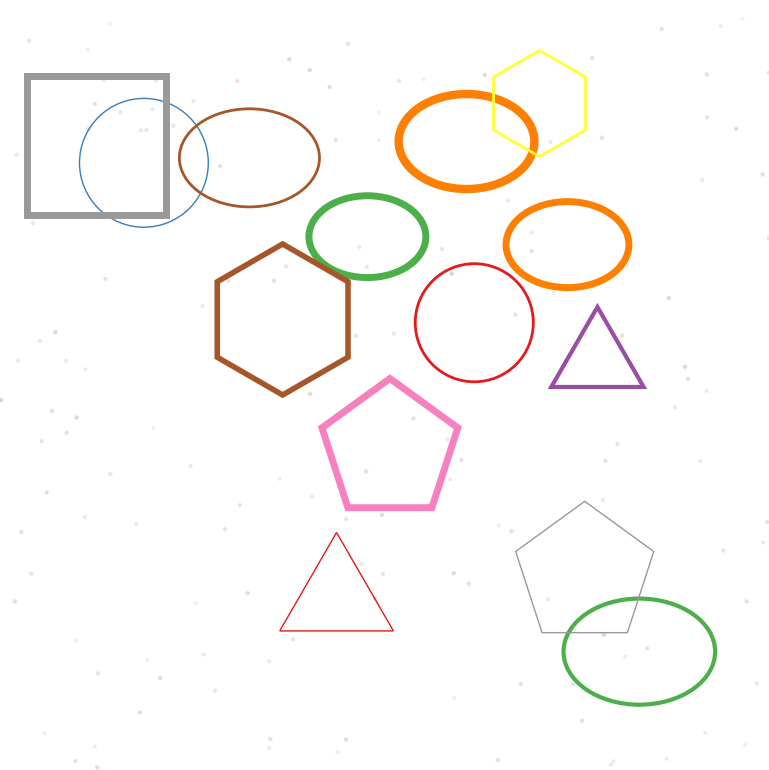[{"shape": "circle", "thickness": 1, "radius": 0.38, "center": [0.616, 0.581]}, {"shape": "triangle", "thickness": 0.5, "radius": 0.43, "center": [0.437, 0.223]}, {"shape": "circle", "thickness": 0.5, "radius": 0.42, "center": [0.187, 0.789]}, {"shape": "oval", "thickness": 1.5, "radius": 0.49, "center": [0.83, 0.154]}, {"shape": "oval", "thickness": 2.5, "radius": 0.38, "center": [0.477, 0.693]}, {"shape": "triangle", "thickness": 1.5, "radius": 0.35, "center": [0.776, 0.532]}, {"shape": "oval", "thickness": 2.5, "radius": 0.4, "center": [0.737, 0.682]}, {"shape": "oval", "thickness": 3, "radius": 0.44, "center": [0.606, 0.816]}, {"shape": "hexagon", "thickness": 1, "radius": 0.34, "center": [0.701, 0.866]}, {"shape": "oval", "thickness": 1, "radius": 0.45, "center": [0.324, 0.795]}, {"shape": "hexagon", "thickness": 2, "radius": 0.49, "center": [0.367, 0.585]}, {"shape": "pentagon", "thickness": 2.5, "radius": 0.46, "center": [0.506, 0.416]}, {"shape": "pentagon", "thickness": 0.5, "radius": 0.47, "center": [0.759, 0.255]}, {"shape": "square", "thickness": 2.5, "radius": 0.45, "center": [0.125, 0.811]}]